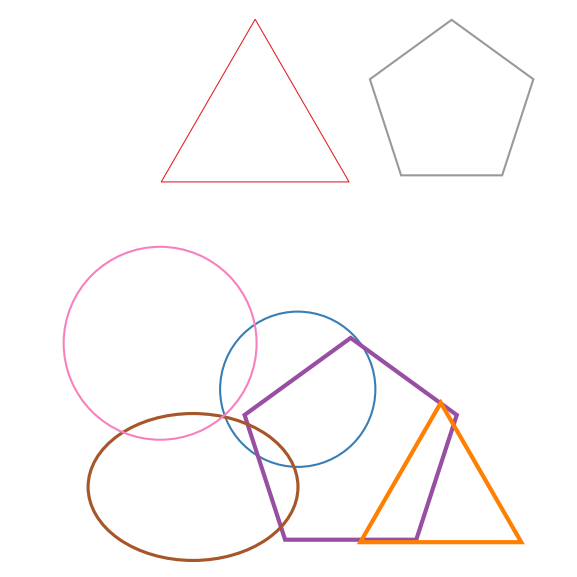[{"shape": "triangle", "thickness": 0.5, "radius": 0.94, "center": [0.442, 0.778]}, {"shape": "circle", "thickness": 1, "radius": 0.67, "center": [0.516, 0.325]}, {"shape": "pentagon", "thickness": 2, "radius": 0.97, "center": [0.607, 0.221]}, {"shape": "triangle", "thickness": 2, "radius": 0.8, "center": [0.763, 0.141]}, {"shape": "oval", "thickness": 1.5, "radius": 0.91, "center": [0.334, 0.156]}, {"shape": "circle", "thickness": 1, "radius": 0.84, "center": [0.277, 0.405]}, {"shape": "pentagon", "thickness": 1, "radius": 0.74, "center": [0.782, 0.816]}]